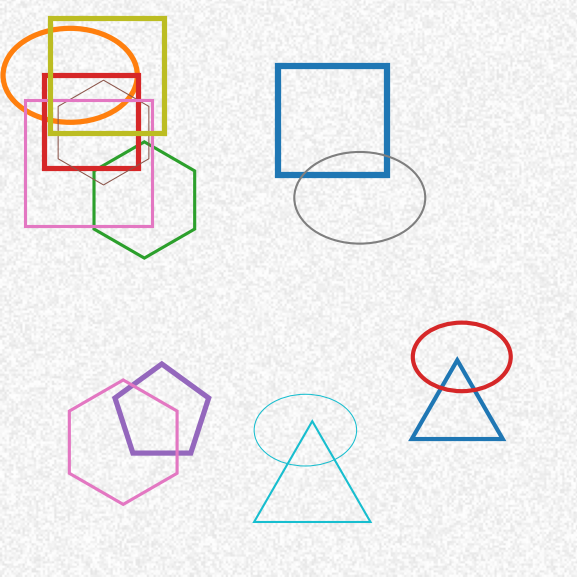[{"shape": "square", "thickness": 3, "radius": 0.47, "center": [0.576, 0.791]}, {"shape": "triangle", "thickness": 2, "radius": 0.46, "center": [0.792, 0.284]}, {"shape": "oval", "thickness": 2.5, "radius": 0.58, "center": [0.122, 0.869]}, {"shape": "hexagon", "thickness": 1.5, "radius": 0.5, "center": [0.25, 0.653]}, {"shape": "square", "thickness": 2.5, "radius": 0.4, "center": [0.158, 0.789]}, {"shape": "oval", "thickness": 2, "radius": 0.42, "center": [0.8, 0.381]}, {"shape": "pentagon", "thickness": 2.5, "radius": 0.43, "center": [0.28, 0.284]}, {"shape": "hexagon", "thickness": 0.5, "radius": 0.45, "center": [0.179, 0.77]}, {"shape": "square", "thickness": 1.5, "radius": 0.55, "center": [0.153, 0.717]}, {"shape": "hexagon", "thickness": 1.5, "radius": 0.54, "center": [0.213, 0.233]}, {"shape": "oval", "thickness": 1, "radius": 0.57, "center": [0.623, 0.657]}, {"shape": "square", "thickness": 2.5, "radius": 0.5, "center": [0.185, 0.869]}, {"shape": "triangle", "thickness": 1, "radius": 0.58, "center": [0.541, 0.153]}, {"shape": "oval", "thickness": 0.5, "radius": 0.44, "center": [0.529, 0.254]}]